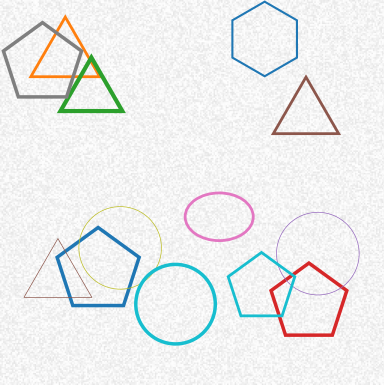[{"shape": "hexagon", "thickness": 1.5, "radius": 0.48, "center": [0.687, 0.899]}, {"shape": "pentagon", "thickness": 2.5, "radius": 0.56, "center": [0.255, 0.297]}, {"shape": "triangle", "thickness": 2, "radius": 0.52, "center": [0.17, 0.852]}, {"shape": "triangle", "thickness": 3, "radius": 0.46, "center": [0.237, 0.758]}, {"shape": "pentagon", "thickness": 2.5, "radius": 0.52, "center": [0.802, 0.213]}, {"shape": "circle", "thickness": 0.5, "radius": 0.54, "center": [0.826, 0.341]}, {"shape": "triangle", "thickness": 0.5, "radius": 0.51, "center": [0.15, 0.278]}, {"shape": "triangle", "thickness": 2, "radius": 0.49, "center": [0.795, 0.702]}, {"shape": "oval", "thickness": 2, "radius": 0.44, "center": [0.569, 0.437]}, {"shape": "pentagon", "thickness": 2.5, "radius": 0.53, "center": [0.11, 0.835]}, {"shape": "circle", "thickness": 0.5, "radius": 0.54, "center": [0.312, 0.356]}, {"shape": "circle", "thickness": 2.5, "radius": 0.52, "center": [0.456, 0.21]}, {"shape": "pentagon", "thickness": 2, "radius": 0.46, "center": [0.679, 0.253]}]